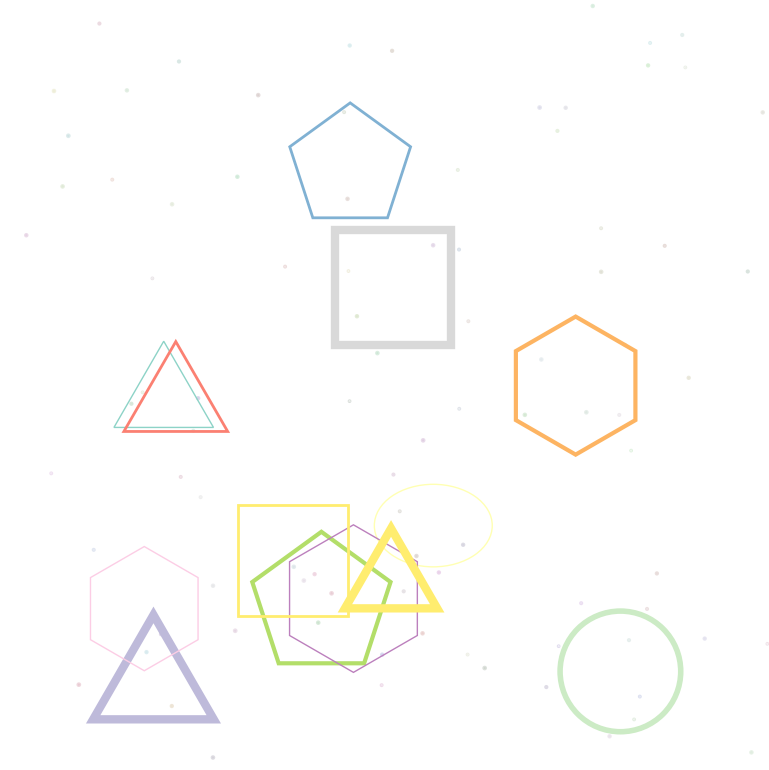[{"shape": "triangle", "thickness": 0.5, "radius": 0.37, "center": [0.213, 0.482]}, {"shape": "oval", "thickness": 0.5, "radius": 0.38, "center": [0.563, 0.317]}, {"shape": "triangle", "thickness": 3, "radius": 0.45, "center": [0.199, 0.111]}, {"shape": "triangle", "thickness": 1, "radius": 0.39, "center": [0.228, 0.479]}, {"shape": "pentagon", "thickness": 1, "radius": 0.41, "center": [0.455, 0.784]}, {"shape": "hexagon", "thickness": 1.5, "radius": 0.45, "center": [0.748, 0.499]}, {"shape": "pentagon", "thickness": 1.5, "radius": 0.47, "center": [0.417, 0.215]}, {"shape": "hexagon", "thickness": 0.5, "radius": 0.4, "center": [0.187, 0.21]}, {"shape": "square", "thickness": 3, "radius": 0.38, "center": [0.51, 0.627]}, {"shape": "hexagon", "thickness": 0.5, "radius": 0.48, "center": [0.459, 0.223]}, {"shape": "circle", "thickness": 2, "radius": 0.39, "center": [0.806, 0.128]}, {"shape": "triangle", "thickness": 3, "radius": 0.35, "center": [0.508, 0.245]}, {"shape": "square", "thickness": 1, "radius": 0.36, "center": [0.38, 0.272]}]